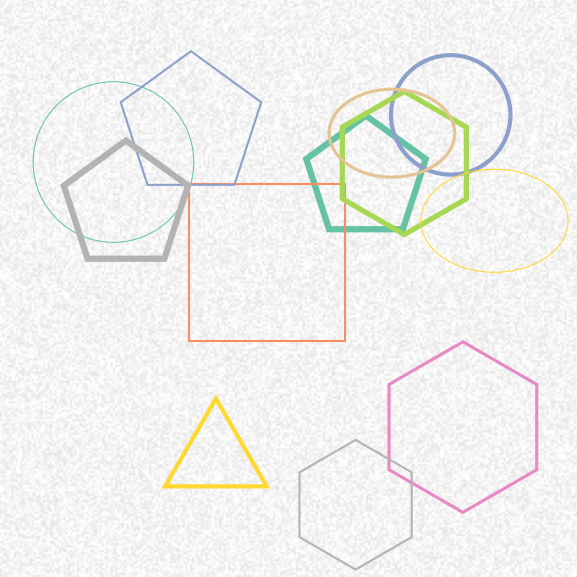[{"shape": "pentagon", "thickness": 3, "radius": 0.54, "center": [0.634, 0.69]}, {"shape": "circle", "thickness": 0.5, "radius": 0.7, "center": [0.196, 0.719]}, {"shape": "square", "thickness": 1, "radius": 0.68, "center": [0.462, 0.545]}, {"shape": "pentagon", "thickness": 1, "radius": 0.64, "center": [0.331, 0.783]}, {"shape": "circle", "thickness": 2, "radius": 0.52, "center": [0.78, 0.8]}, {"shape": "hexagon", "thickness": 1.5, "radius": 0.74, "center": [0.802, 0.26]}, {"shape": "hexagon", "thickness": 2.5, "radius": 0.62, "center": [0.7, 0.717]}, {"shape": "oval", "thickness": 0.5, "radius": 0.64, "center": [0.856, 0.617]}, {"shape": "triangle", "thickness": 2, "radius": 0.51, "center": [0.374, 0.208]}, {"shape": "oval", "thickness": 1.5, "radius": 0.54, "center": [0.679, 0.769]}, {"shape": "pentagon", "thickness": 3, "radius": 0.57, "center": [0.218, 0.643]}, {"shape": "hexagon", "thickness": 1, "radius": 0.56, "center": [0.616, 0.125]}]